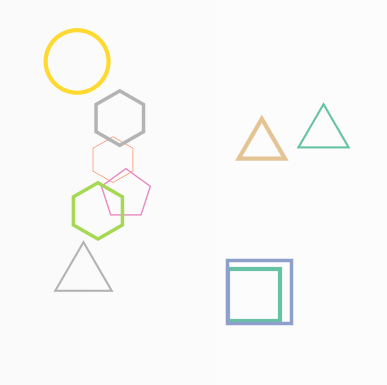[{"shape": "square", "thickness": 3, "radius": 0.34, "center": [0.655, 0.233]}, {"shape": "triangle", "thickness": 1.5, "radius": 0.37, "center": [0.835, 0.655]}, {"shape": "hexagon", "thickness": 0.5, "radius": 0.3, "center": [0.292, 0.585]}, {"shape": "square", "thickness": 2.5, "radius": 0.41, "center": [0.669, 0.242]}, {"shape": "pentagon", "thickness": 1, "radius": 0.33, "center": [0.325, 0.496]}, {"shape": "hexagon", "thickness": 2.5, "radius": 0.37, "center": [0.253, 0.452]}, {"shape": "circle", "thickness": 3, "radius": 0.41, "center": [0.199, 0.84]}, {"shape": "triangle", "thickness": 3, "radius": 0.34, "center": [0.676, 0.623]}, {"shape": "hexagon", "thickness": 2.5, "radius": 0.35, "center": [0.309, 0.693]}, {"shape": "triangle", "thickness": 1.5, "radius": 0.42, "center": [0.215, 0.287]}]